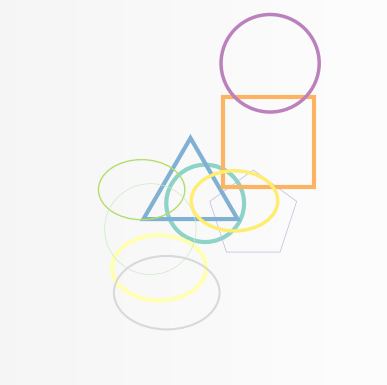[{"shape": "circle", "thickness": 3, "radius": 0.5, "center": [0.529, 0.472]}, {"shape": "oval", "thickness": 3, "radius": 0.61, "center": [0.411, 0.304]}, {"shape": "pentagon", "thickness": 0.5, "radius": 0.59, "center": [0.654, 0.441]}, {"shape": "triangle", "thickness": 3, "radius": 0.7, "center": [0.492, 0.501]}, {"shape": "square", "thickness": 3, "radius": 0.58, "center": [0.693, 0.631]}, {"shape": "oval", "thickness": 1, "radius": 0.56, "center": [0.365, 0.507]}, {"shape": "oval", "thickness": 1.5, "radius": 0.68, "center": [0.43, 0.24]}, {"shape": "circle", "thickness": 2.5, "radius": 0.63, "center": [0.697, 0.836]}, {"shape": "circle", "thickness": 0.5, "radius": 0.59, "center": [0.388, 0.405]}, {"shape": "oval", "thickness": 2.5, "radius": 0.56, "center": [0.605, 0.478]}]